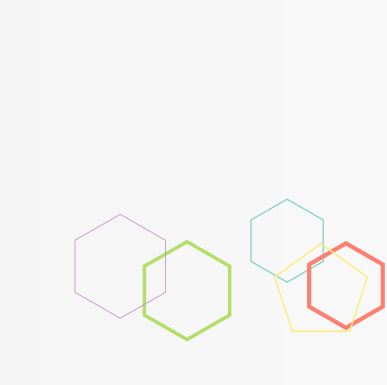[{"shape": "hexagon", "thickness": 1, "radius": 0.54, "center": [0.741, 0.375]}, {"shape": "hexagon", "thickness": 3, "radius": 0.55, "center": [0.893, 0.258]}, {"shape": "hexagon", "thickness": 2.5, "radius": 0.64, "center": [0.483, 0.245]}, {"shape": "hexagon", "thickness": 0.5, "radius": 0.67, "center": [0.31, 0.308]}, {"shape": "pentagon", "thickness": 1, "radius": 0.63, "center": [0.828, 0.241]}]